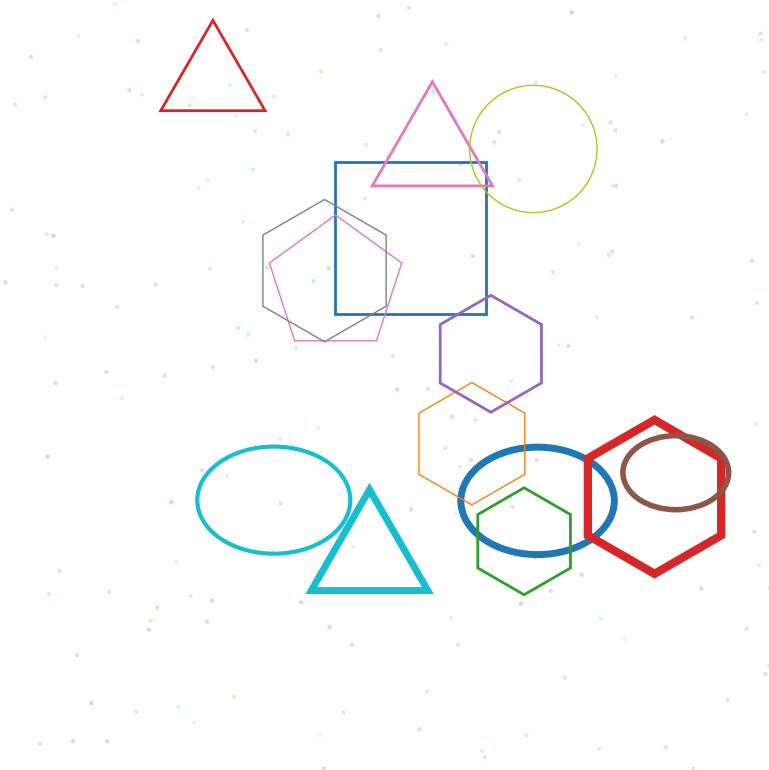[{"shape": "square", "thickness": 1, "radius": 0.49, "center": [0.533, 0.691]}, {"shape": "oval", "thickness": 2.5, "radius": 0.5, "center": [0.698, 0.35]}, {"shape": "hexagon", "thickness": 0.5, "radius": 0.4, "center": [0.613, 0.424]}, {"shape": "hexagon", "thickness": 1, "radius": 0.35, "center": [0.681, 0.297]}, {"shape": "hexagon", "thickness": 3, "radius": 0.5, "center": [0.85, 0.355]}, {"shape": "triangle", "thickness": 1, "radius": 0.39, "center": [0.277, 0.895]}, {"shape": "hexagon", "thickness": 1, "radius": 0.38, "center": [0.637, 0.541]}, {"shape": "oval", "thickness": 2, "radius": 0.34, "center": [0.878, 0.386]}, {"shape": "triangle", "thickness": 1, "radius": 0.45, "center": [0.562, 0.804]}, {"shape": "pentagon", "thickness": 0.5, "radius": 0.45, "center": [0.436, 0.631]}, {"shape": "hexagon", "thickness": 0.5, "radius": 0.46, "center": [0.421, 0.649]}, {"shape": "circle", "thickness": 0.5, "radius": 0.41, "center": [0.693, 0.807]}, {"shape": "oval", "thickness": 1.5, "radius": 0.5, "center": [0.356, 0.35]}, {"shape": "triangle", "thickness": 2.5, "radius": 0.44, "center": [0.48, 0.277]}]